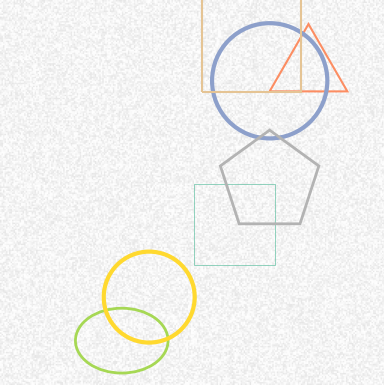[{"shape": "square", "thickness": 0.5, "radius": 0.53, "center": [0.609, 0.417]}, {"shape": "triangle", "thickness": 1.5, "radius": 0.58, "center": [0.801, 0.821]}, {"shape": "circle", "thickness": 3, "radius": 0.75, "center": [0.701, 0.79]}, {"shape": "oval", "thickness": 2, "radius": 0.6, "center": [0.316, 0.115]}, {"shape": "circle", "thickness": 3, "radius": 0.59, "center": [0.388, 0.228]}, {"shape": "square", "thickness": 1.5, "radius": 0.65, "center": [0.653, 0.891]}, {"shape": "pentagon", "thickness": 2, "radius": 0.67, "center": [0.7, 0.527]}]